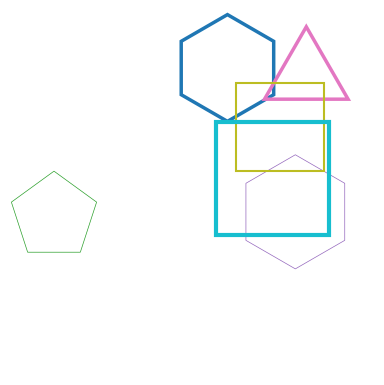[{"shape": "hexagon", "thickness": 2.5, "radius": 0.69, "center": [0.591, 0.823]}, {"shape": "pentagon", "thickness": 0.5, "radius": 0.58, "center": [0.14, 0.439]}, {"shape": "hexagon", "thickness": 0.5, "radius": 0.74, "center": [0.767, 0.45]}, {"shape": "triangle", "thickness": 2.5, "radius": 0.63, "center": [0.796, 0.805]}, {"shape": "square", "thickness": 1.5, "radius": 0.57, "center": [0.727, 0.671]}, {"shape": "square", "thickness": 3, "radius": 0.73, "center": [0.708, 0.536]}]